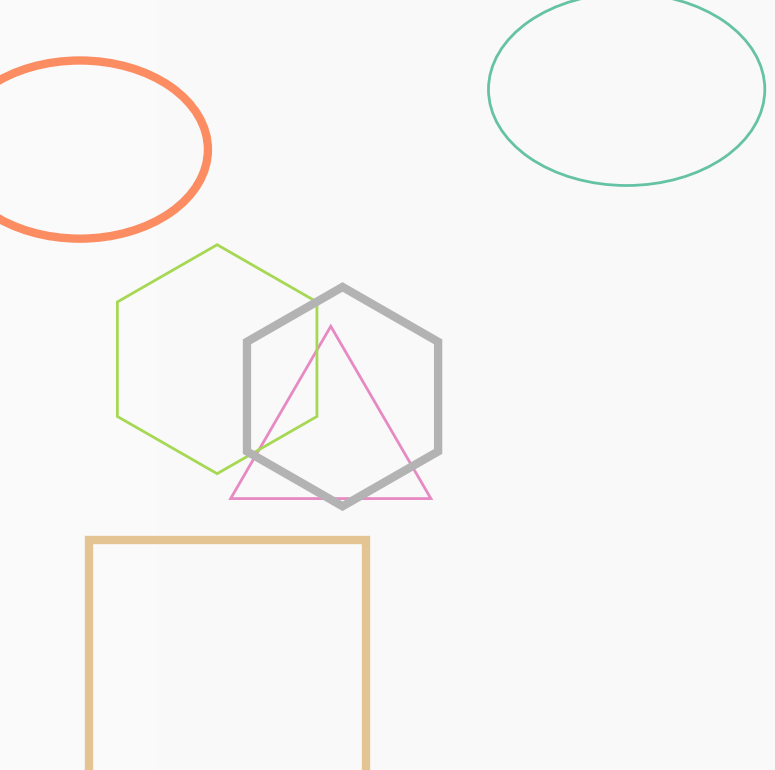[{"shape": "oval", "thickness": 1, "radius": 0.89, "center": [0.809, 0.884]}, {"shape": "oval", "thickness": 3, "radius": 0.83, "center": [0.103, 0.806]}, {"shape": "triangle", "thickness": 1, "radius": 0.75, "center": [0.427, 0.427]}, {"shape": "hexagon", "thickness": 1, "radius": 0.74, "center": [0.28, 0.534]}, {"shape": "square", "thickness": 3, "radius": 0.89, "center": [0.294, 0.12]}, {"shape": "hexagon", "thickness": 3, "radius": 0.71, "center": [0.442, 0.485]}]